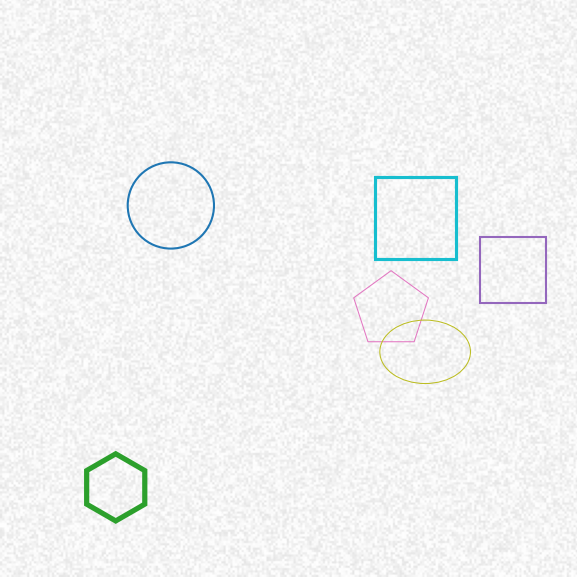[{"shape": "circle", "thickness": 1, "radius": 0.37, "center": [0.296, 0.643]}, {"shape": "hexagon", "thickness": 2.5, "radius": 0.29, "center": [0.2, 0.155]}, {"shape": "square", "thickness": 1, "radius": 0.29, "center": [0.888, 0.532]}, {"shape": "pentagon", "thickness": 0.5, "radius": 0.34, "center": [0.677, 0.462]}, {"shape": "oval", "thickness": 0.5, "radius": 0.39, "center": [0.736, 0.39]}, {"shape": "square", "thickness": 1.5, "radius": 0.35, "center": [0.719, 0.622]}]